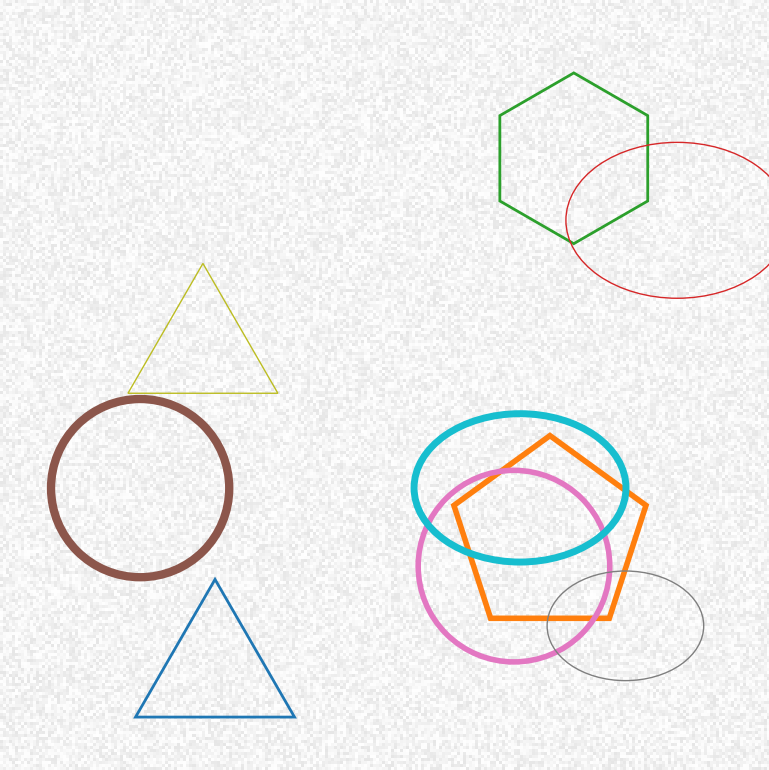[{"shape": "triangle", "thickness": 1, "radius": 0.6, "center": [0.279, 0.128]}, {"shape": "pentagon", "thickness": 2, "radius": 0.66, "center": [0.714, 0.303]}, {"shape": "hexagon", "thickness": 1, "radius": 0.55, "center": [0.745, 0.794]}, {"shape": "oval", "thickness": 0.5, "radius": 0.72, "center": [0.88, 0.714]}, {"shape": "circle", "thickness": 3, "radius": 0.58, "center": [0.182, 0.366]}, {"shape": "circle", "thickness": 2, "radius": 0.62, "center": [0.667, 0.265]}, {"shape": "oval", "thickness": 0.5, "radius": 0.51, "center": [0.812, 0.187]}, {"shape": "triangle", "thickness": 0.5, "radius": 0.56, "center": [0.264, 0.545]}, {"shape": "oval", "thickness": 2.5, "radius": 0.69, "center": [0.675, 0.366]}]